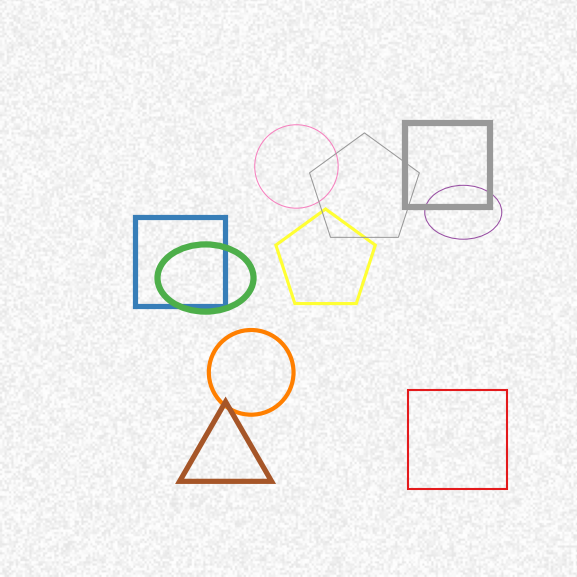[{"shape": "square", "thickness": 1, "radius": 0.43, "center": [0.792, 0.238]}, {"shape": "square", "thickness": 2.5, "radius": 0.39, "center": [0.312, 0.546]}, {"shape": "oval", "thickness": 3, "radius": 0.42, "center": [0.356, 0.518]}, {"shape": "oval", "thickness": 0.5, "radius": 0.33, "center": [0.802, 0.632]}, {"shape": "circle", "thickness": 2, "radius": 0.37, "center": [0.435, 0.354]}, {"shape": "pentagon", "thickness": 1.5, "radius": 0.45, "center": [0.564, 0.547]}, {"shape": "triangle", "thickness": 2.5, "radius": 0.46, "center": [0.391, 0.212]}, {"shape": "circle", "thickness": 0.5, "radius": 0.36, "center": [0.513, 0.711]}, {"shape": "square", "thickness": 3, "radius": 0.37, "center": [0.775, 0.714]}, {"shape": "pentagon", "thickness": 0.5, "radius": 0.5, "center": [0.631, 0.669]}]